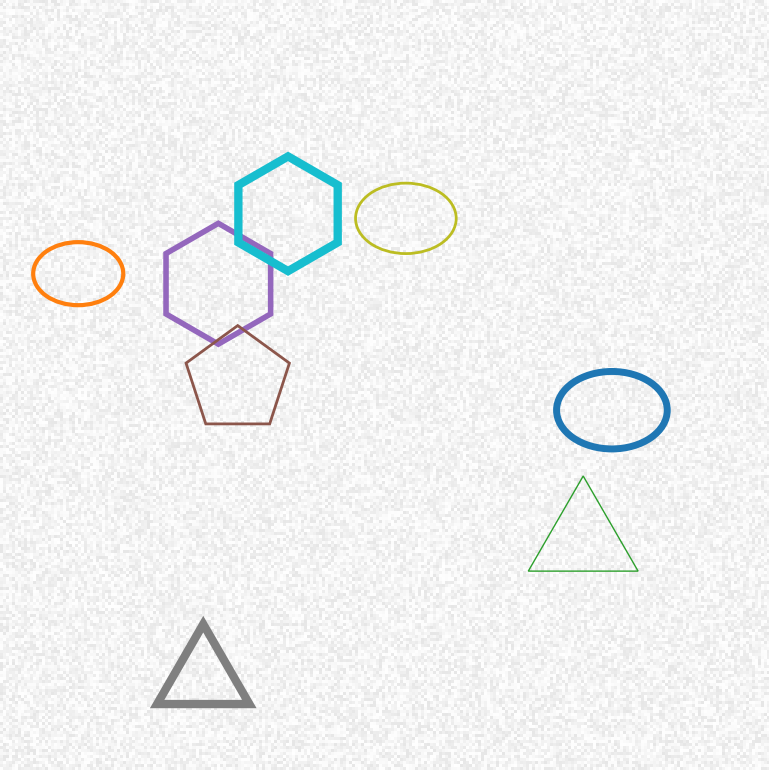[{"shape": "oval", "thickness": 2.5, "radius": 0.36, "center": [0.795, 0.467]}, {"shape": "oval", "thickness": 1.5, "radius": 0.29, "center": [0.102, 0.645]}, {"shape": "triangle", "thickness": 0.5, "radius": 0.41, "center": [0.757, 0.299]}, {"shape": "hexagon", "thickness": 2, "radius": 0.39, "center": [0.284, 0.632]}, {"shape": "pentagon", "thickness": 1, "radius": 0.35, "center": [0.309, 0.507]}, {"shape": "triangle", "thickness": 3, "radius": 0.35, "center": [0.264, 0.12]}, {"shape": "oval", "thickness": 1, "radius": 0.33, "center": [0.527, 0.716]}, {"shape": "hexagon", "thickness": 3, "radius": 0.37, "center": [0.374, 0.722]}]